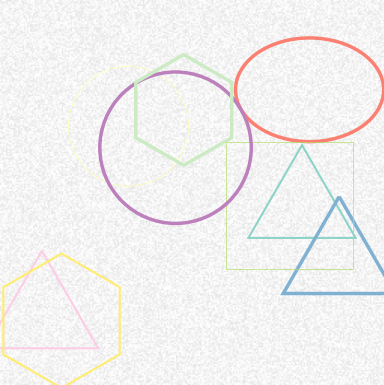[{"shape": "triangle", "thickness": 1.5, "radius": 0.8, "center": [0.784, 0.462]}, {"shape": "circle", "thickness": 0.5, "radius": 0.78, "center": [0.334, 0.672]}, {"shape": "oval", "thickness": 2.5, "radius": 0.96, "center": [0.804, 0.767]}, {"shape": "triangle", "thickness": 2.5, "radius": 0.84, "center": [0.881, 0.322]}, {"shape": "square", "thickness": 0.5, "radius": 0.82, "center": [0.752, 0.467]}, {"shape": "triangle", "thickness": 1.5, "radius": 0.84, "center": [0.109, 0.18]}, {"shape": "circle", "thickness": 2.5, "radius": 0.98, "center": [0.456, 0.616]}, {"shape": "hexagon", "thickness": 2.5, "radius": 0.72, "center": [0.477, 0.714]}, {"shape": "hexagon", "thickness": 1.5, "radius": 0.87, "center": [0.16, 0.167]}]